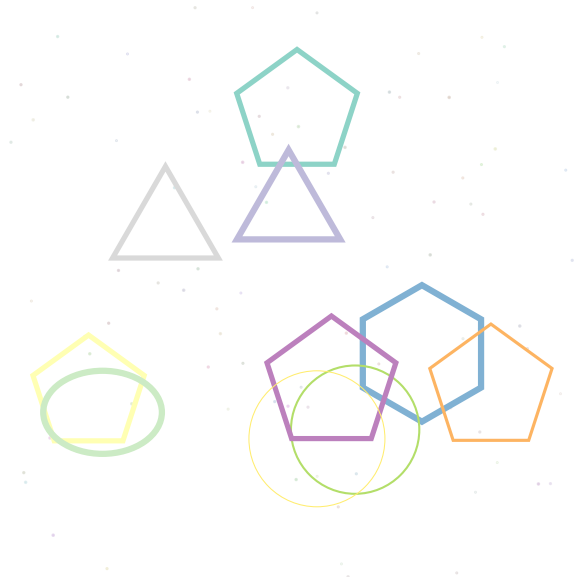[{"shape": "pentagon", "thickness": 2.5, "radius": 0.55, "center": [0.514, 0.804]}, {"shape": "pentagon", "thickness": 2.5, "radius": 0.51, "center": [0.153, 0.318]}, {"shape": "triangle", "thickness": 3, "radius": 0.52, "center": [0.5, 0.636]}, {"shape": "hexagon", "thickness": 3, "radius": 0.59, "center": [0.731, 0.387]}, {"shape": "pentagon", "thickness": 1.5, "radius": 0.56, "center": [0.85, 0.327]}, {"shape": "circle", "thickness": 1, "radius": 0.56, "center": [0.615, 0.255]}, {"shape": "triangle", "thickness": 2.5, "radius": 0.53, "center": [0.287, 0.605]}, {"shape": "pentagon", "thickness": 2.5, "radius": 0.59, "center": [0.574, 0.335]}, {"shape": "oval", "thickness": 3, "radius": 0.51, "center": [0.178, 0.285]}, {"shape": "circle", "thickness": 0.5, "radius": 0.59, "center": [0.549, 0.239]}]